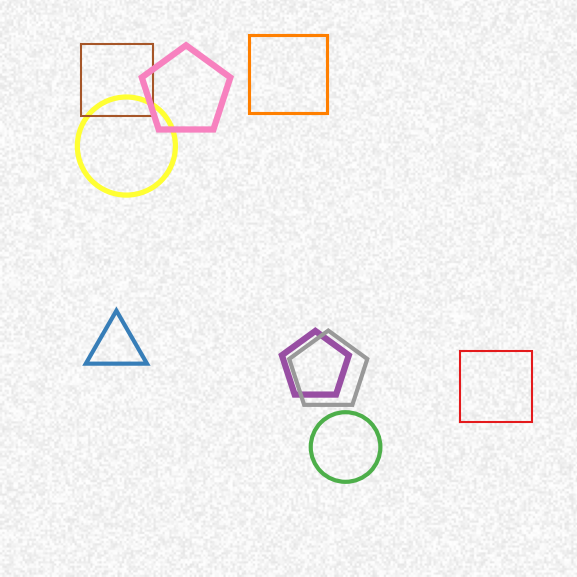[{"shape": "square", "thickness": 1, "radius": 0.31, "center": [0.859, 0.33]}, {"shape": "triangle", "thickness": 2, "radius": 0.31, "center": [0.202, 0.4]}, {"shape": "circle", "thickness": 2, "radius": 0.3, "center": [0.598, 0.225]}, {"shape": "pentagon", "thickness": 3, "radius": 0.3, "center": [0.546, 0.365]}, {"shape": "square", "thickness": 1.5, "radius": 0.34, "center": [0.499, 0.87]}, {"shape": "circle", "thickness": 2.5, "radius": 0.42, "center": [0.219, 0.746]}, {"shape": "square", "thickness": 1, "radius": 0.31, "center": [0.202, 0.861]}, {"shape": "pentagon", "thickness": 3, "radius": 0.4, "center": [0.322, 0.84]}, {"shape": "pentagon", "thickness": 2, "radius": 0.36, "center": [0.568, 0.356]}]